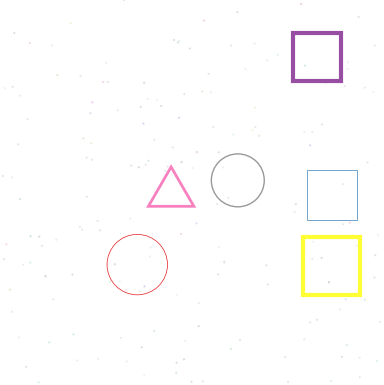[{"shape": "circle", "thickness": 0.5, "radius": 0.39, "center": [0.357, 0.313]}, {"shape": "square", "thickness": 0.5, "radius": 0.32, "center": [0.863, 0.493]}, {"shape": "square", "thickness": 3, "radius": 0.31, "center": [0.824, 0.852]}, {"shape": "square", "thickness": 3, "radius": 0.37, "center": [0.86, 0.309]}, {"shape": "triangle", "thickness": 2, "radius": 0.34, "center": [0.444, 0.498]}, {"shape": "circle", "thickness": 1, "radius": 0.34, "center": [0.618, 0.532]}]